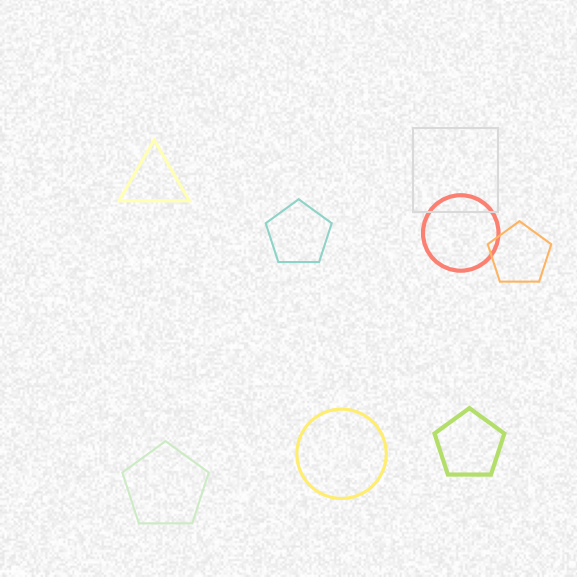[{"shape": "pentagon", "thickness": 1, "radius": 0.3, "center": [0.517, 0.594]}, {"shape": "triangle", "thickness": 1.5, "radius": 0.35, "center": [0.267, 0.687]}, {"shape": "circle", "thickness": 2, "radius": 0.33, "center": [0.798, 0.596]}, {"shape": "pentagon", "thickness": 1, "radius": 0.29, "center": [0.9, 0.558]}, {"shape": "pentagon", "thickness": 2, "radius": 0.32, "center": [0.813, 0.229]}, {"shape": "square", "thickness": 1, "radius": 0.36, "center": [0.789, 0.705]}, {"shape": "pentagon", "thickness": 1, "radius": 0.39, "center": [0.287, 0.157]}, {"shape": "circle", "thickness": 1.5, "radius": 0.39, "center": [0.591, 0.213]}]